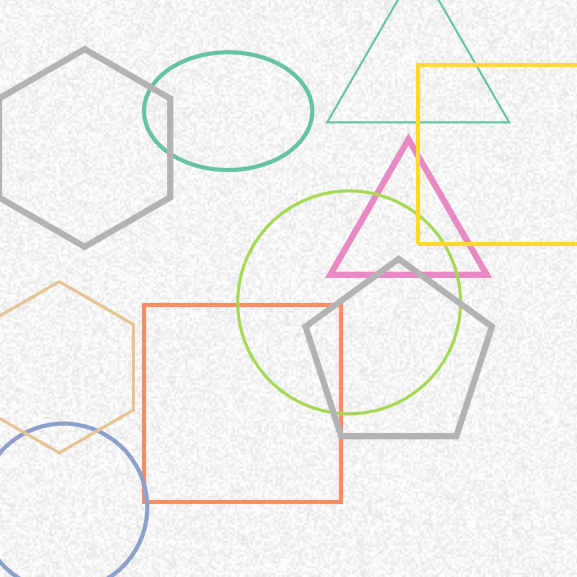[{"shape": "triangle", "thickness": 1, "radius": 0.91, "center": [0.724, 0.878]}, {"shape": "oval", "thickness": 2, "radius": 0.73, "center": [0.395, 0.807]}, {"shape": "square", "thickness": 2, "radius": 0.85, "center": [0.42, 0.301]}, {"shape": "circle", "thickness": 2, "radius": 0.73, "center": [0.11, 0.121]}, {"shape": "triangle", "thickness": 3, "radius": 0.78, "center": [0.707, 0.601]}, {"shape": "circle", "thickness": 1.5, "radius": 0.97, "center": [0.605, 0.476]}, {"shape": "square", "thickness": 2, "radius": 0.77, "center": [0.878, 0.731]}, {"shape": "hexagon", "thickness": 1.5, "radius": 0.74, "center": [0.103, 0.363]}, {"shape": "pentagon", "thickness": 3, "radius": 0.85, "center": [0.69, 0.381]}, {"shape": "hexagon", "thickness": 3, "radius": 0.86, "center": [0.147, 0.743]}]